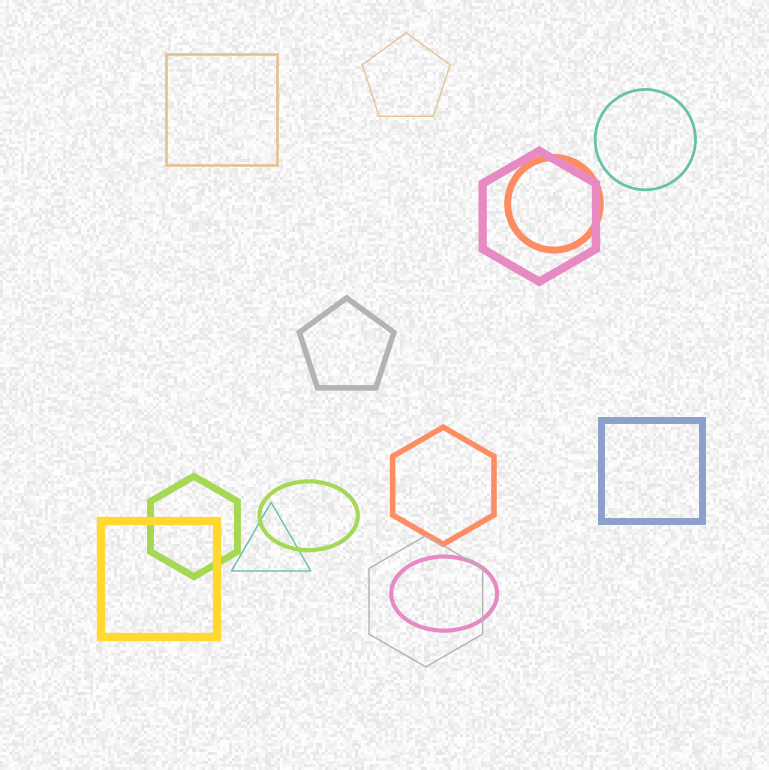[{"shape": "triangle", "thickness": 0.5, "radius": 0.3, "center": [0.352, 0.288]}, {"shape": "circle", "thickness": 1, "radius": 0.33, "center": [0.838, 0.819]}, {"shape": "hexagon", "thickness": 2, "radius": 0.38, "center": [0.576, 0.369]}, {"shape": "circle", "thickness": 2.5, "radius": 0.3, "center": [0.719, 0.735]}, {"shape": "square", "thickness": 2.5, "radius": 0.33, "center": [0.846, 0.389]}, {"shape": "hexagon", "thickness": 3, "radius": 0.42, "center": [0.7, 0.719]}, {"shape": "oval", "thickness": 1.5, "radius": 0.34, "center": [0.577, 0.229]}, {"shape": "oval", "thickness": 1.5, "radius": 0.32, "center": [0.401, 0.33]}, {"shape": "hexagon", "thickness": 2.5, "radius": 0.33, "center": [0.252, 0.316]}, {"shape": "square", "thickness": 3, "radius": 0.38, "center": [0.207, 0.248]}, {"shape": "square", "thickness": 1, "radius": 0.36, "center": [0.288, 0.858]}, {"shape": "pentagon", "thickness": 0.5, "radius": 0.3, "center": [0.528, 0.897]}, {"shape": "hexagon", "thickness": 0.5, "radius": 0.43, "center": [0.553, 0.219]}, {"shape": "pentagon", "thickness": 2, "radius": 0.32, "center": [0.45, 0.548]}]